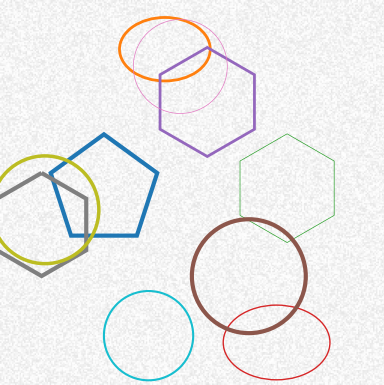[{"shape": "pentagon", "thickness": 3, "radius": 0.73, "center": [0.27, 0.506]}, {"shape": "oval", "thickness": 2, "radius": 0.59, "center": [0.428, 0.872]}, {"shape": "hexagon", "thickness": 0.5, "radius": 0.71, "center": [0.746, 0.511]}, {"shape": "oval", "thickness": 1, "radius": 0.69, "center": [0.718, 0.11]}, {"shape": "hexagon", "thickness": 2, "radius": 0.71, "center": [0.538, 0.735]}, {"shape": "circle", "thickness": 3, "radius": 0.74, "center": [0.646, 0.283]}, {"shape": "circle", "thickness": 0.5, "radius": 0.61, "center": [0.468, 0.827]}, {"shape": "hexagon", "thickness": 3, "radius": 0.67, "center": [0.108, 0.417]}, {"shape": "circle", "thickness": 2.5, "radius": 0.7, "center": [0.117, 0.455]}, {"shape": "circle", "thickness": 1.5, "radius": 0.58, "center": [0.386, 0.128]}]